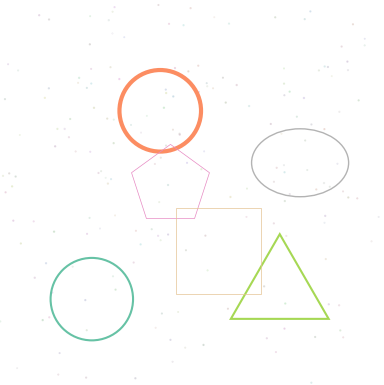[{"shape": "circle", "thickness": 1.5, "radius": 0.54, "center": [0.238, 0.223]}, {"shape": "circle", "thickness": 3, "radius": 0.53, "center": [0.416, 0.712]}, {"shape": "pentagon", "thickness": 0.5, "radius": 0.53, "center": [0.443, 0.519]}, {"shape": "triangle", "thickness": 1.5, "radius": 0.73, "center": [0.727, 0.245]}, {"shape": "square", "thickness": 0.5, "radius": 0.56, "center": [0.567, 0.348]}, {"shape": "oval", "thickness": 1, "radius": 0.63, "center": [0.779, 0.577]}]